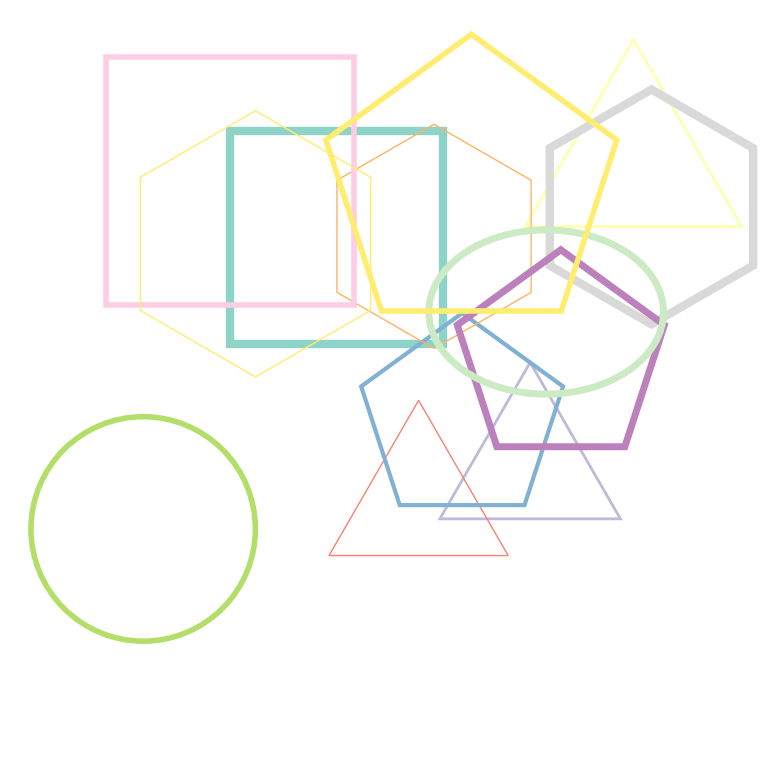[{"shape": "square", "thickness": 3, "radius": 0.69, "center": [0.437, 0.692]}, {"shape": "triangle", "thickness": 1, "radius": 0.81, "center": [0.823, 0.787]}, {"shape": "triangle", "thickness": 1, "radius": 0.68, "center": [0.689, 0.394]}, {"shape": "triangle", "thickness": 0.5, "radius": 0.67, "center": [0.544, 0.346]}, {"shape": "pentagon", "thickness": 1.5, "radius": 0.69, "center": [0.6, 0.456]}, {"shape": "hexagon", "thickness": 0.5, "radius": 0.73, "center": [0.564, 0.693]}, {"shape": "circle", "thickness": 2, "radius": 0.73, "center": [0.186, 0.313]}, {"shape": "square", "thickness": 2, "radius": 0.8, "center": [0.299, 0.765]}, {"shape": "hexagon", "thickness": 3, "radius": 0.76, "center": [0.846, 0.731]}, {"shape": "pentagon", "thickness": 2.5, "radius": 0.71, "center": [0.728, 0.534]}, {"shape": "oval", "thickness": 2.5, "radius": 0.76, "center": [0.709, 0.595]}, {"shape": "pentagon", "thickness": 2, "radius": 0.99, "center": [0.612, 0.757]}, {"shape": "hexagon", "thickness": 0.5, "radius": 0.86, "center": [0.332, 0.683]}]